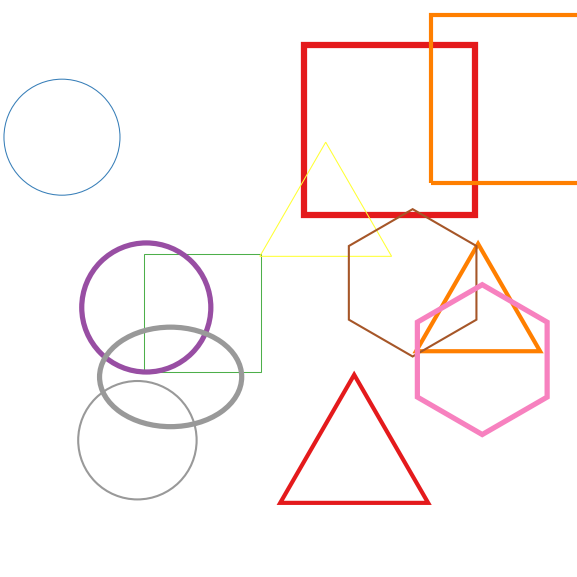[{"shape": "square", "thickness": 3, "radius": 0.74, "center": [0.675, 0.775]}, {"shape": "triangle", "thickness": 2, "radius": 0.74, "center": [0.613, 0.202]}, {"shape": "circle", "thickness": 0.5, "radius": 0.5, "center": [0.107, 0.762]}, {"shape": "square", "thickness": 0.5, "radius": 0.51, "center": [0.351, 0.458]}, {"shape": "circle", "thickness": 2.5, "radius": 0.56, "center": [0.253, 0.467]}, {"shape": "triangle", "thickness": 2, "radius": 0.62, "center": [0.828, 0.453]}, {"shape": "square", "thickness": 2, "radius": 0.73, "center": [0.892, 0.828]}, {"shape": "triangle", "thickness": 0.5, "radius": 0.66, "center": [0.564, 0.621]}, {"shape": "hexagon", "thickness": 1, "radius": 0.64, "center": [0.715, 0.509]}, {"shape": "hexagon", "thickness": 2.5, "radius": 0.65, "center": [0.835, 0.376]}, {"shape": "circle", "thickness": 1, "radius": 0.51, "center": [0.238, 0.237]}, {"shape": "oval", "thickness": 2.5, "radius": 0.62, "center": [0.295, 0.346]}]